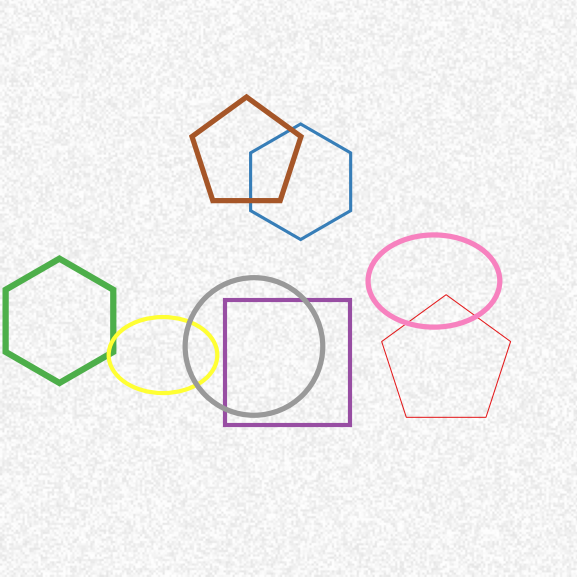[{"shape": "pentagon", "thickness": 0.5, "radius": 0.59, "center": [0.773, 0.371]}, {"shape": "hexagon", "thickness": 1.5, "radius": 0.5, "center": [0.521, 0.684]}, {"shape": "hexagon", "thickness": 3, "radius": 0.54, "center": [0.103, 0.444]}, {"shape": "square", "thickness": 2, "radius": 0.54, "center": [0.498, 0.371]}, {"shape": "oval", "thickness": 2, "radius": 0.47, "center": [0.282, 0.384]}, {"shape": "pentagon", "thickness": 2.5, "radius": 0.5, "center": [0.427, 0.732]}, {"shape": "oval", "thickness": 2.5, "radius": 0.57, "center": [0.751, 0.513]}, {"shape": "circle", "thickness": 2.5, "radius": 0.6, "center": [0.44, 0.399]}]